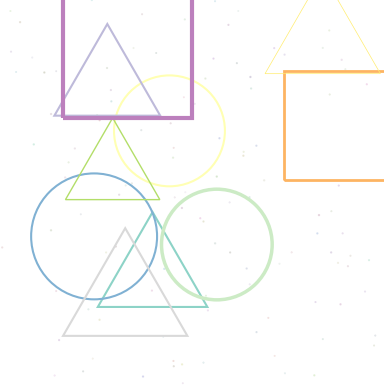[{"shape": "triangle", "thickness": 1.5, "radius": 0.82, "center": [0.396, 0.285]}, {"shape": "circle", "thickness": 1.5, "radius": 0.72, "center": [0.44, 0.66]}, {"shape": "triangle", "thickness": 1.5, "radius": 0.79, "center": [0.279, 0.779]}, {"shape": "circle", "thickness": 1.5, "radius": 0.82, "center": [0.244, 0.386]}, {"shape": "square", "thickness": 2, "radius": 0.71, "center": [0.88, 0.674]}, {"shape": "triangle", "thickness": 1, "radius": 0.71, "center": [0.293, 0.552]}, {"shape": "triangle", "thickness": 1.5, "radius": 0.93, "center": [0.325, 0.221]}, {"shape": "square", "thickness": 3, "radius": 0.84, "center": [0.331, 0.86]}, {"shape": "circle", "thickness": 2.5, "radius": 0.72, "center": [0.563, 0.365]}, {"shape": "triangle", "thickness": 0.5, "radius": 0.87, "center": [0.838, 0.895]}]